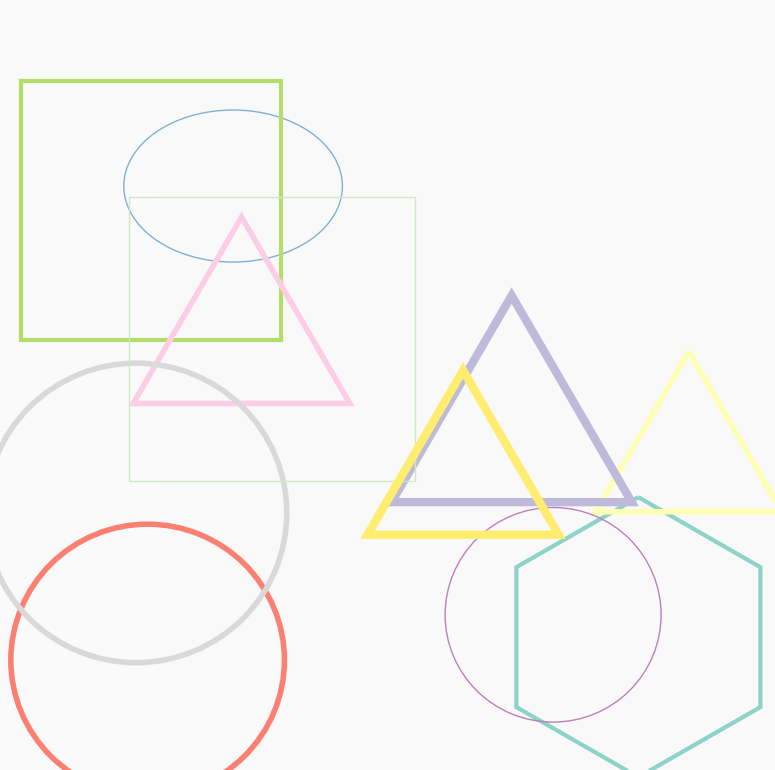[{"shape": "hexagon", "thickness": 1.5, "radius": 0.91, "center": [0.824, 0.173]}, {"shape": "triangle", "thickness": 2, "radius": 0.69, "center": [0.889, 0.405]}, {"shape": "triangle", "thickness": 3, "radius": 0.89, "center": [0.66, 0.437]}, {"shape": "circle", "thickness": 2, "radius": 0.88, "center": [0.19, 0.143]}, {"shape": "oval", "thickness": 0.5, "radius": 0.71, "center": [0.301, 0.758]}, {"shape": "square", "thickness": 1.5, "radius": 0.84, "center": [0.195, 0.727]}, {"shape": "triangle", "thickness": 2, "radius": 0.81, "center": [0.312, 0.557]}, {"shape": "circle", "thickness": 2, "radius": 0.97, "center": [0.176, 0.334]}, {"shape": "circle", "thickness": 0.5, "radius": 0.7, "center": [0.714, 0.202]}, {"shape": "square", "thickness": 0.5, "radius": 0.92, "center": [0.351, 0.56]}, {"shape": "triangle", "thickness": 3, "radius": 0.71, "center": [0.598, 0.377]}]